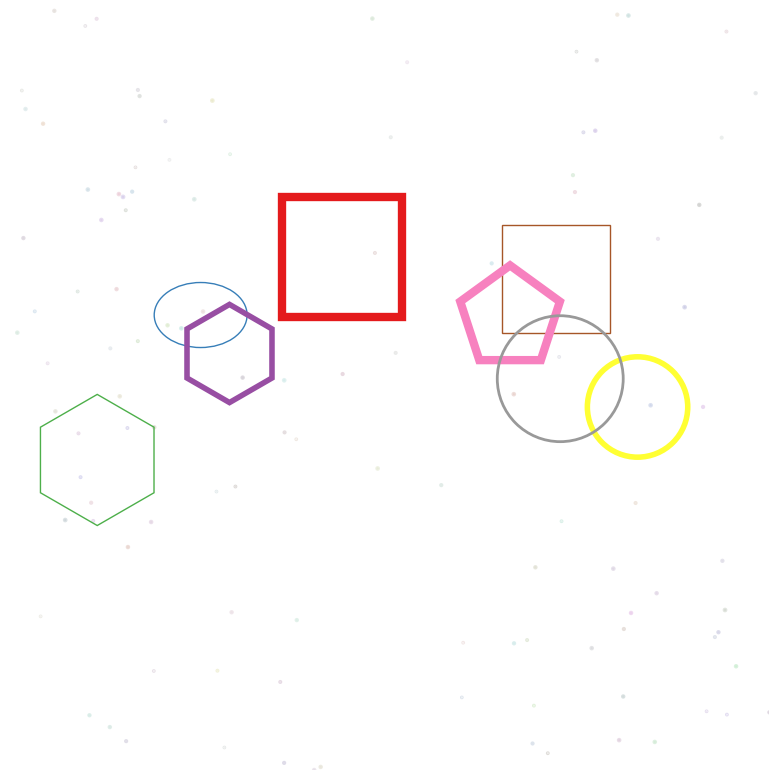[{"shape": "square", "thickness": 3, "radius": 0.39, "center": [0.444, 0.666]}, {"shape": "oval", "thickness": 0.5, "radius": 0.3, "center": [0.261, 0.591]}, {"shape": "hexagon", "thickness": 0.5, "radius": 0.43, "center": [0.126, 0.403]}, {"shape": "hexagon", "thickness": 2, "radius": 0.32, "center": [0.298, 0.541]}, {"shape": "circle", "thickness": 2, "radius": 0.33, "center": [0.828, 0.471]}, {"shape": "square", "thickness": 0.5, "radius": 0.35, "center": [0.722, 0.638]}, {"shape": "pentagon", "thickness": 3, "radius": 0.34, "center": [0.662, 0.587]}, {"shape": "circle", "thickness": 1, "radius": 0.41, "center": [0.728, 0.508]}]